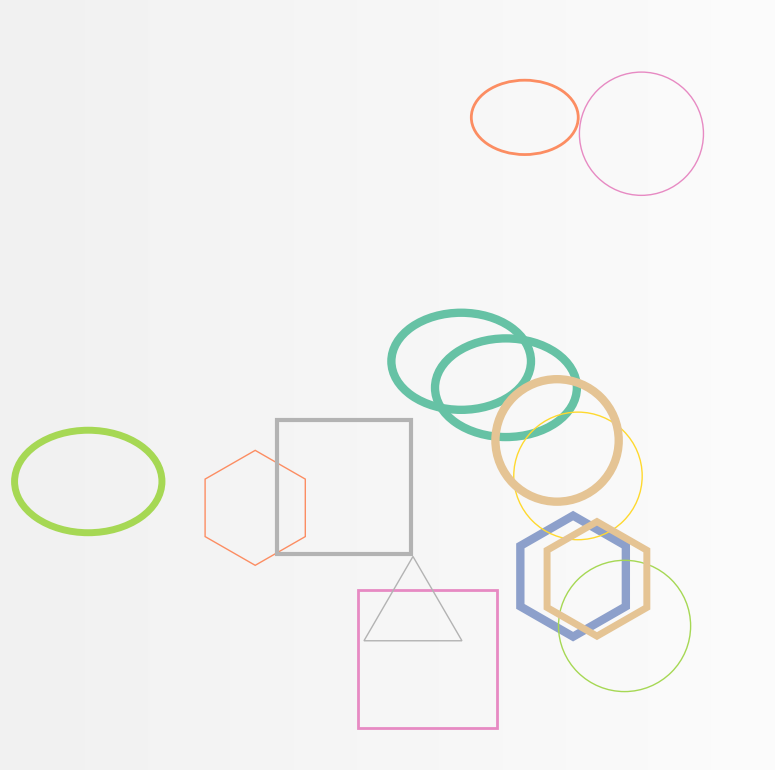[{"shape": "oval", "thickness": 3, "radius": 0.46, "center": [0.653, 0.496]}, {"shape": "oval", "thickness": 3, "radius": 0.45, "center": [0.595, 0.531]}, {"shape": "hexagon", "thickness": 0.5, "radius": 0.37, "center": [0.329, 0.34]}, {"shape": "oval", "thickness": 1, "radius": 0.34, "center": [0.677, 0.848]}, {"shape": "hexagon", "thickness": 3, "radius": 0.39, "center": [0.739, 0.252]}, {"shape": "circle", "thickness": 0.5, "radius": 0.4, "center": [0.828, 0.826]}, {"shape": "square", "thickness": 1, "radius": 0.45, "center": [0.551, 0.144]}, {"shape": "circle", "thickness": 0.5, "radius": 0.43, "center": [0.806, 0.187]}, {"shape": "oval", "thickness": 2.5, "radius": 0.48, "center": [0.114, 0.375]}, {"shape": "circle", "thickness": 0.5, "radius": 0.41, "center": [0.746, 0.382]}, {"shape": "hexagon", "thickness": 2.5, "radius": 0.37, "center": [0.77, 0.248]}, {"shape": "circle", "thickness": 3, "radius": 0.4, "center": [0.719, 0.428]}, {"shape": "triangle", "thickness": 0.5, "radius": 0.36, "center": [0.533, 0.204]}, {"shape": "square", "thickness": 1.5, "radius": 0.43, "center": [0.444, 0.368]}]